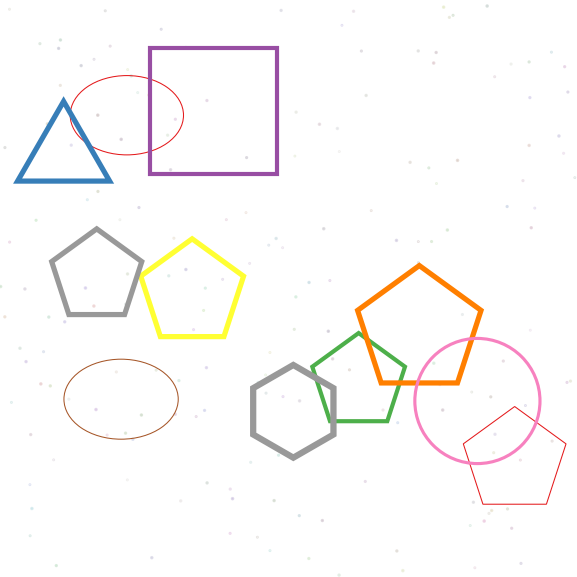[{"shape": "oval", "thickness": 0.5, "radius": 0.49, "center": [0.22, 0.8]}, {"shape": "pentagon", "thickness": 0.5, "radius": 0.47, "center": [0.891, 0.202]}, {"shape": "triangle", "thickness": 2.5, "radius": 0.46, "center": [0.11, 0.732]}, {"shape": "pentagon", "thickness": 2, "radius": 0.42, "center": [0.621, 0.338]}, {"shape": "square", "thickness": 2, "radius": 0.55, "center": [0.37, 0.807]}, {"shape": "pentagon", "thickness": 2.5, "radius": 0.56, "center": [0.726, 0.427]}, {"shape": "pentagon", "thickness": 2.5, "radius": 0.47, "center": [0.333, 0.492]}, {"shape": "oval", "thickness": 0.5, "radius": 0.49, "center": [0.21, 0.308]}, {"shape": "circle", "thickness": 1.5, "radius": 0.54, "center": [0.827, 0.305]}, {"shape": "hexagon", "thickness": 3, "radius": 0.4, "center": [0.508, 0.287]}, {"shape": "pentagon", "thickness": 2.5, "radius": 0.41, "center": [0.167, 0.521]}]